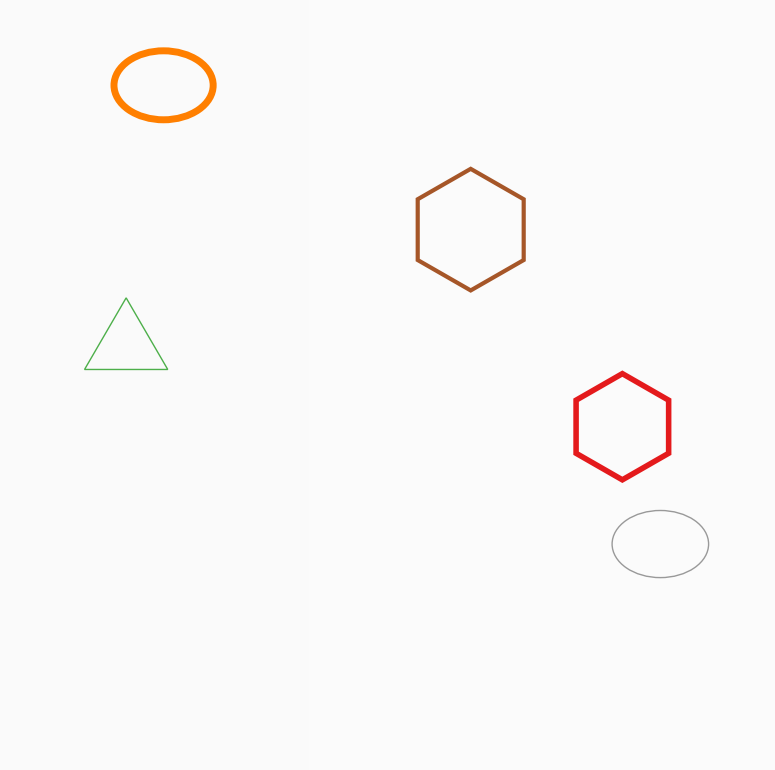[{"shape": "hexagon", "thickness": 2, "radius": 0.34, "center": [0.803, 0.446]}, {"shape": "triangle", "thickness": 0.5, "radius": 0.31, "center": [0.163, 0.551]}, {"shape": "oval", "thickness": 2.5, "radius": 0.32, "center": [0.211, 0.889]}, {"shape": "hexagon", "thickness": 1.5, "radius": 0.39, "center": [0.607, 0.702]}, {"shape": "oval", "thickness": 0.5, "radius": 0.31, "center": [0.852, 0.293]}]